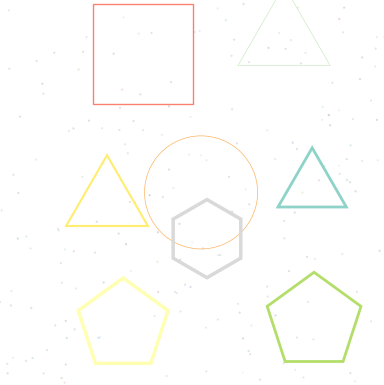[{"shape": "triangle", "thickness": 2, "radius": 0.51, "center": [0.811, 0.514]}, {"shape": "pentagon", "thickness": 2.5, "radius": 0.61, "center": [0.32, 0.155]}, {"shape": "square", "thickness": 1, "radius": 0.65, "center": [0.371, 0.86]}, {"shape": "circle", "thickness": 0.5, "radius": 0.73, "center": [0.522, 0.5]}, {"shape": "pentagon", "thickness": 2, "radius": 0.64, "center": [0.816, 0.165]}, {"shape": "hexagon", "thickness": 2.5, "radius": 0.51, "center": [0.538, 0.38]}, {"shape": "triangle", "thickness": 0.5, "radius": 0.69, "center": [0.738, 0.899]}, {"shape": "triangle", "thickness": 1.5, "radius": 0.61, "center": [0.278, 0.474]}]